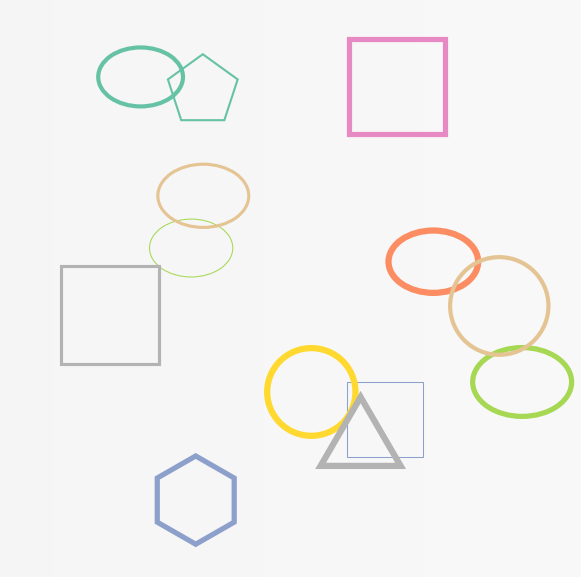[{"shape": "pentagon", "thickness": 1, "radius": 0.32, "center": [0.349, 0.842]}, {"shape": "oval", "thickness": 2, "radius": 0.36, "center": [0.242, 0.866]}, {"shape": "oval", "thickness": 3, "radius": 0.39, "center": [0.746, 0.546]}, {"shape": "hexagon", "thickness": 2.5, "radius": 0.38, "center": [0.337, 0.133]}, {"shape": "square", "thickness": 0.5, "radius": 0.33, "center": [0.662, 0.272]}, {"shape": "square", "thickness": 2.5, "radius": 0.41, "center": [0.683, 0.849]}, {"shape": "oval", "thickness": 0.5, "radius": 0.36, "center": [0.329, 0.57]}, {"shape": "oval", "thickness": 2.5, "radius": 0.43, "center": [0.898, 0.338]}, {"shape": "circle", "thickness": 3, "radius": 0.38, "center": [0.536, 0.32]}, {"shape": "oval", "thickness": 1.5, "radius": 0.39, "center": [0.35, 0.66]}, {"shape": "circle", "thickness": 2, "radius": 0.42, "center": [0.859, 0.469]}, {"shape": "square", "thickness": 1.5, "radius": 0.42, "center": [0.189, 0.453]}, {"shape": "triangle", "thickness": 3, "radius": 0.4, "center": [0.62, 0.232]}]